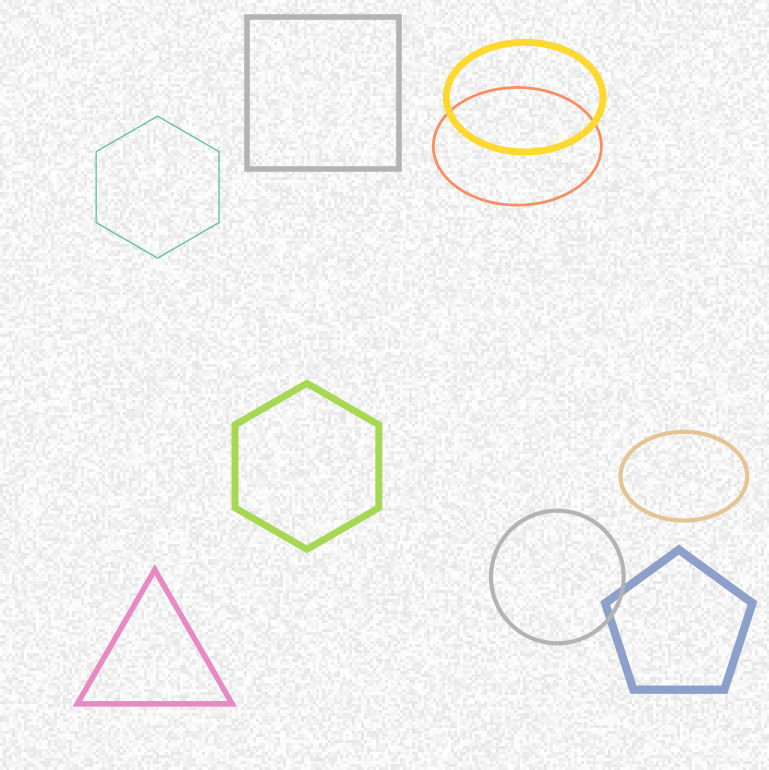[{"shape": "hexagon", "thickness": 0.5, "radius": 0.46, "center": [0.205, 0.757]}, {"shape": "oval", "thickness": 1, "radius": 0.55, "center": [0.672, 0.81]}, {"shape": "pentagon", "thickness": 3, "radius": 0.5, "center": [0.882, 0.186]}, {"shape": "triangle", "thickness": 2, "radius": 0.58, "center": [0.201, 0.144]}, {"shape": "hexagon", "thickness": 2.5, "radius": 0.54, "center": [0.399, 0.394]}, {"shape": "oval", "thickness": 2.5, "radius": 0.51, "center": [0.681, 0.874]}, {"shape": "oval", "thickness": 1.5, "radius": 0.41, "center": [0.888, 0.382]}, {"shape": "square", "thickness": 2, "radius": 0.49, "center": [0.42, 0.879]}, {"shape": "circle", "thickness": 1.5, "radius": 0.43, "center": [0.724, 0.251]}]